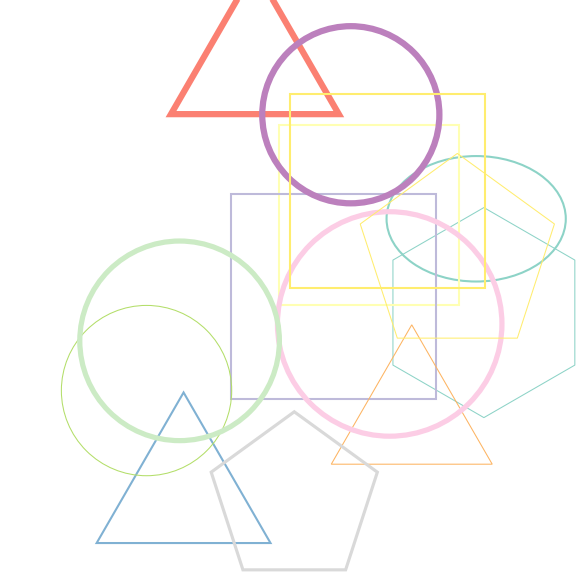[{"shape": "oval", "thickness": 1, "radius": 0.78, "center": [0.825, 0.62]}, {"shape": "hexagon", "thickness": 0.5, "radius": 0.91, "center": [0.838, 0.458]}, {"shape": "square", "thickness": 1, "radius": 0.78, "center": [0.639, 0.627]}, {"shape": "square", "thickness": 1, "radius": 0.89, "center": [0.577, 0.485]}, {"shape": "triangle", "thickness": 3, "radius": 0.84, "center": [0.441, 0.885]}, {"shape": "triangle", "thickness": 1, "radius": 0.87, "center": [0.318, 0.146]}, {"shape": "triangle", "thickness": 0.5, "radius": 0.8, "center": [0.713, 0.276]}, {"shape": "circle", "thickness": 0.5, "radius": 0.74, "center": [0.254, 0.323]}, {"shape": "circle", "thickness": 2.5, "radius": 0.97, "center": [0.675, 0.438]}, {"shape": "pentagon", "thickness": 1.5, "radius": 0.76, "center": [0.51, 0.135]}, {"shape": "circle", "thickness": 3, "radius": 0.77, "center": [0.607, 0.8]}, {"shape": "circle", "thickness": 2.5, "radius": 0.86, "center": [0.311, 0.409]}, {"shape": "pentagon", "thickness": 0.5, "radius": 0.88, "center": [0.792, 0.557]}, {"shape": "square", "thickness": 1, "radius": 0.84, "center": [0.671, 0.668]}]